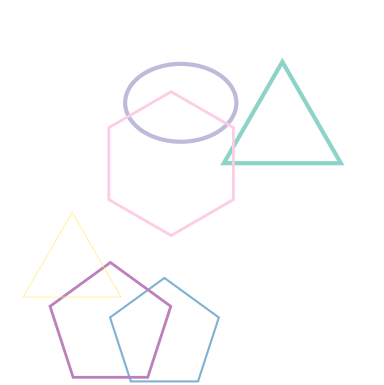[{"shape": "triangle", "thickness": 3, "radius": 0.88, "center": [0.733, 0.664]}, {"shape": "oval", "thickness": 3, "radius": 0.72, "center": [0.47, 0.733]}, {"shape": "pentagon", "thickness": 1.5, "radius": 0.74, "center": [0.427, 0.129]}, {"shape": "hexagon", "thickness": 2, "radius": 0.93, "center": [0.444, 0.575]}, {"shape": "pentagon", "thickness": 2, "radius": 0.82, "center": [0.287, 0.153]}, {"shape": "triangle", "thickness": 0.5, "radius": 0.73, "center": [0.187, 0.302]}]